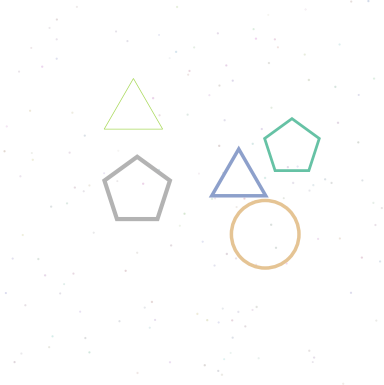[{"shape": "pentagon", "thickness": 2, "radius": 0.37, "center": [0.758, 0.617]}, {"shape": "triangle", "thickness": 2.5, "radius": 0.4, "center": [0.62, 0.532]}, {"shape": "triangle", "thickness": 0.5, "radius": 0.44, "center": [0.347, 0.708]}, {"shape": "circle", "thickness": 2.5, "radius": 0.44, "center": [0.689, 0.392]}, {"shape": "pentagon", "thickness": 3, "radius": 0.45, "center": [0.356, 0.503]}]